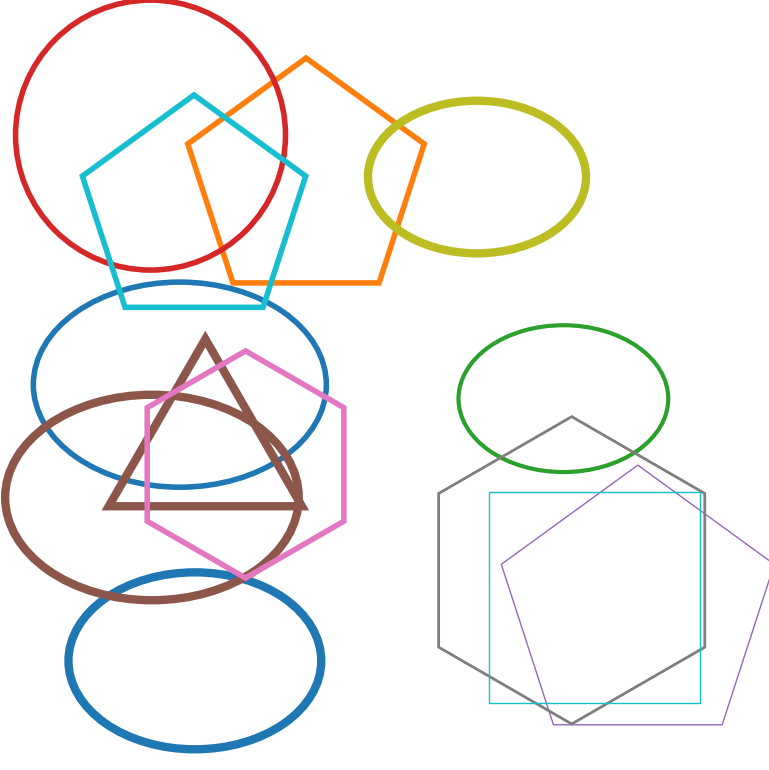[{"shape": "oval", "thickness": 3, "radius": 0.82, "center": [0.253, 0.142]}, {"shape": "oval", "thickness": 2, "radius": 0.95, "center": [0.234, 0.5]}, {"shape": "pentagon", "thickness": 2, "radius": 0.81, "center": [0.397, 0.763]}, {"shape": "oval", "thickness": 1.5, "radius": 0.68, "center": [0.732, 0.482]}, {"shape": "circle", "thickness": 2, "radius": 0.88, "center": [0.195, 0.825]}, {"shape": "pentagon", "thickness": 0.5, "radius": 0.93, "center": [0.828, 0.21]}, {"shape": "triangle", "thickness": 3, "radius": 0.72, "center": [0.267, 0.415]}, {"shape": "oval", "thickness": 3, "radius": 0.95, "center": [0.197, 0.354]}, {"shape": "hexagon", "thickness": 2, "radius": 0.74, "center": [0.319, 0.397]}, {"shape": "hexagon", "thickness": 1, "radius": 1.0, "center": [0.742, 0.259]}, {"shape": "oval", "thickness": 3, "radius": 0.71, "center": [0.619, 0.77]}, {"shape": "pentagon", "thickness": 2, "radius": 0.76, "center": [0.252, 0.724]}, {"shape": "square", "thickness": 0.5, "radius": 0.68, "center": [0.772, 0.224]}]